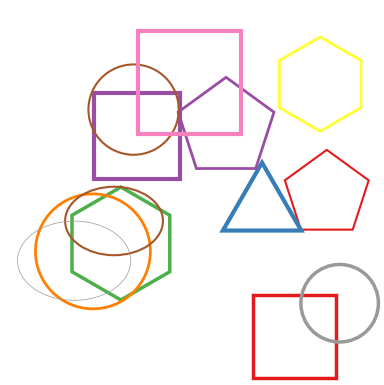[{"shape": "pentagon", "thickness": 1.5, "radius": 0.57, "center": [0.849, 0.496]}, {"shape": "square", "thickness": 2.5, "radius": 0.54, "center": [0.765, 0.127]}, {"shape": "triangle", "thickness": 3, "radius": 0.59, "center": [0.681, 0.46]}, {"shape": "hexagon", "thickness": 2.5, "radius": 0.73, "center": [0.314, 0.368]}, {"shape": "pentagon", "thickness": 2, "radius": 0.65, "center": [0.587, 0.668]}, {"shape": "square", "thickness": 3, "radius": 0.56, "center": [0.355, 0.647]}, {"shape": "circle", "thickness": 2, "radius": 0.75, "center": [0.241, 0.347]}, {"shape": "hexagon", "thickness": 2, "radius": 0.61, "center": [0.832, 0.782]}, {"shape": "oval", "thickness": 1.5, "radius": 0.64, "center": [0.296, 0.426]}, {"shape": "circle", "thickness": 1.5, "radius": 0.59, "center": [0.347, 0.715]}, {"shape": "square", "thickness": 3, "radius": 0.67, "center": [0.492, 0.786]}, {"shape": "oval", "thickness": 0.5, "radius": 0.74, "center": [0.193, 0.323]}, {"shape": "circle", "thickness": 2.5, "radius": 0.5, "center": [0.882, 0.212]}]